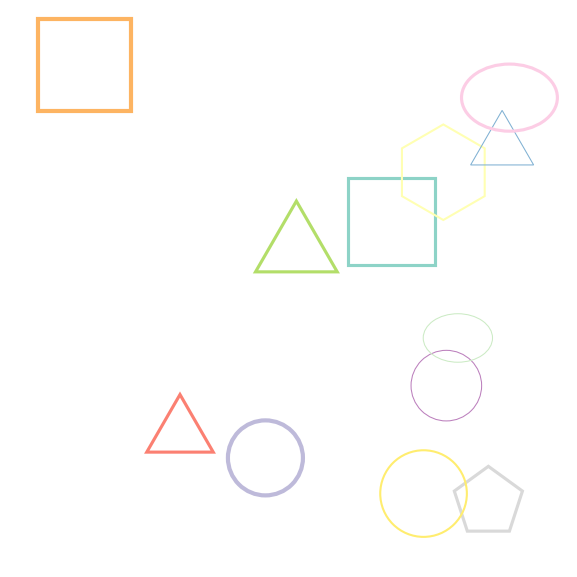[{"shape": "square", "thickness": 1.5, "radius": 0.38, "center": [0.678, 0.615]}, {"shape": "hexagon", "thickness": 1, "radius": 0.41, "center": [0.768, 0.701]}, {"shape": "circle", "thickness": 2, "radius": 0.32, "center": [0.46, 0.206]}, {"shape": "triangle", "thickness": 1.5, "radius": 0.33, "center": [0.312, 0.249]}, {"shape": "triangle", "thickness": 0.5, "radius": 0.31, "center": [0.869, 0.745]}, {"shape": "square", "thickness": 2, "radius": 0.4, "center": [0.146, 0.887]}, {"shape": "triangle", "thickness": 1.5, "radius": 0.41, "center": [0.513, 0.569]}, {"shape": "oval", "thickness": 1.5, "radius": 0.41, "center": [0.882, 0.83]}, {"shape": "pentagon", "thickness": 1.5, "radius": 0.31, "center": [0.846, 0.13]}, {"shape": "circle", "thickness": 0.5, "radius": 0.31, "center": [0.773, 0.331]}, {"shape": "oval", "thickness": 0.5, "radius": 0.3, "center": [0.793, 0.414]}, {"shape": "circle", "thickness": 1, "radius": 0.37, "center": [0.733, 0.144]}]